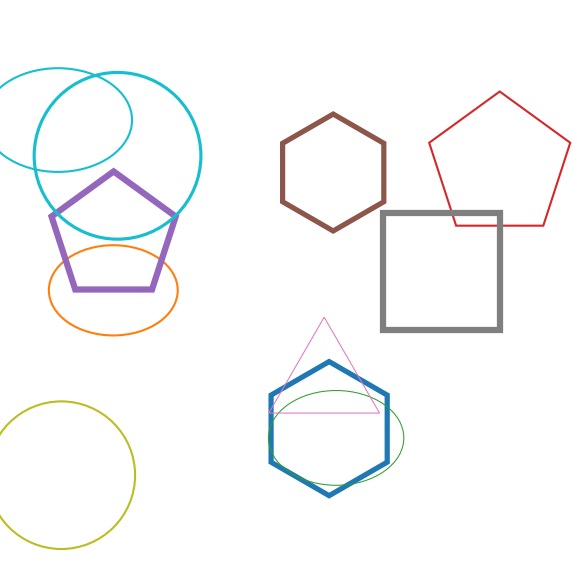[{"shape": "hexagon", "thickness": 2.5, "radius": 0.58, "center": [0.57, 0.257]}, {"shape": "oval", "thickness": 1, "radius": 0.56, "center": [0.196, 0.496]}, {"shape": "oval", "thickness": 0.5, "radius": 0.59, "center": [0.582, 0.241]}, {"shape": "pentagon", "thickness": 1, "radius": 0.64, "center": [0.865, 0.712]}, {"shape": "pentagon", "thickness": 3, "radius": 0.57, "center": [0.197, 0.589]}, {"shape": "hexagon", "thickness": 2.5, "radius": 0.51, "center": [0.577, 0.7]}, {"shape": "triangle", "thickness": 0.5, "radius": 0.55, "center": [0.561, 0.339]}, {"shape": "square", "thickness": 3, "radius": 0.5, "center": [0.764, 0.529]}, {"shape": "circle", "thickness": 1, "radius": 0.64, "center": [0.106, 0.176]}, {"shape": "circle", "thickness": 1.5, "radius": 0.72, "center": [0.204, 0.729]}, {"shape": "oval", "thickness": 1, "radius": 0.64, "center": [0.1, 0.791]}]